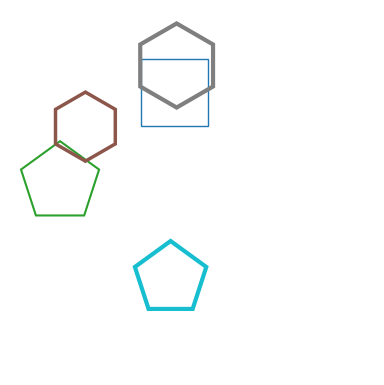[{"shape": "square", "thickness": 1, "radius": 0.44, "center": [0.454, 0.76]}, {"shape": "pentagon", "thickness": 1.5, "radius": 0.53, "center": [0.156, 0.527]}, {"shape": "hexagon", "thickness": 2.5, "radius": 0.45, "center": [0.222, 0.671]}, {"shape": "hexagon", "thickness": 3, "radius": 0.55, "center": [0.459, 0.83]}, {"shape": "pentagon", "thickness": 3, "radius": 0.49, "center": [0.443, 0.276]}]